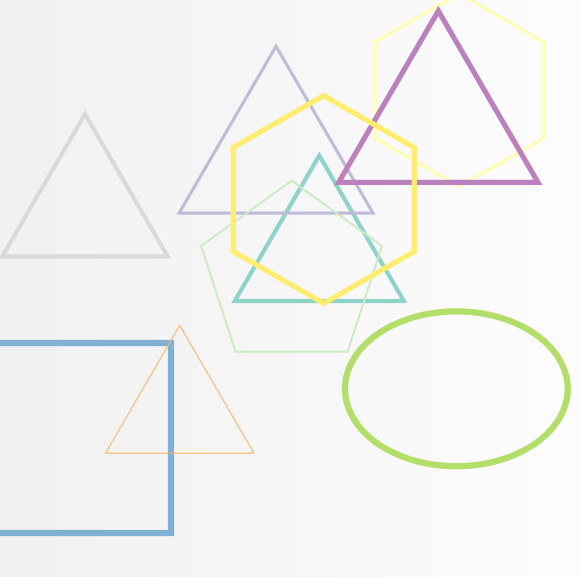[{"shape": "triangle", "thickness": 2, "radius": 0.84, "center": [0.549, 0.562]}, {"shape": "hexagon", "thickness": 1.5, "radius": 0.84, "center": [0.79, 0.843]}, {"shape": "triangle", "thickness": 1.5, "radius": 0.96, "center": [0.475, 0.726]}, {"shape": "square", "thickness": 3, "radius": 0.82, "center": [0.129, 0.24]}, {"shape": "triangle", "thickness": 0.5, "radius": 0.74, "center": [0.309, 0.288]}, {"shape": "oval", "thickness": 3, "radius": 0.96, "center": [0.785, 0.326]}, {"shape": "triangle", "thickness": 2, "radius": 0.82, "center": [0.146, 0.637]}, {"shape": "triangle", "thickness": 2.5, "radius": 0.99, "center": [0.754, 0.782]}, {"shape": "pentagon", "thickness": 1, "radius": 0.82, "center": [0.502, 0.523]}, {"shape": "hexagon", "thickness": 2.5, "radius": 0.9, "center": [0.557, 0.654]}]